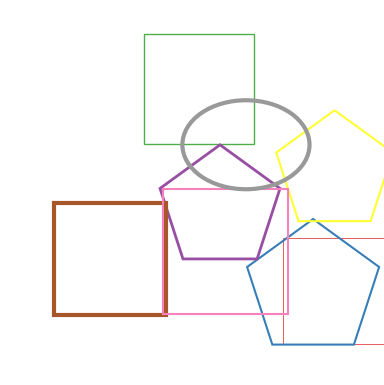[{"shape": "square", "thickness": 0.5, "radius": 0.69, "center": [0.873, 0.245]}, {"shape": "pentagon", "thickness": 1.5, "radius": 0.9, "center": [0.813, 0.251]}, {"shape": "square", "thickness": 1, "radius": 0.71, "center": [0.518, 0.768]}, {"shape": "pentagon", "thickness": 2, "radius": 0.82, "center": [0.572, 0.46]}, {"shape": "pentagon", "thickness": 1.5, "radius": 0.8, "center": [0.869, 0.554]}, {"shape": "square", "thickness": 3, "radius": 0.73, "center": [0.286, 0.329]}, {"shape": "square", "thickness": 1.5, "radius": 0.81, "center": [0.586, 0.347]}, {"shape": "oval", "thickness": 3, "radius": 0.83, "center": [0.639, 0.624]}]